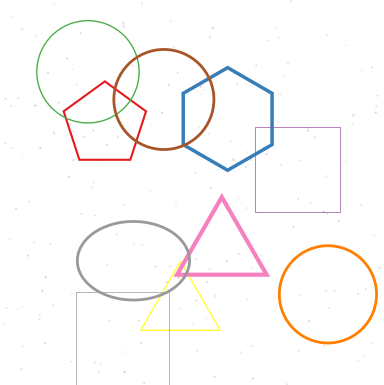[{"shape": "pentagon", "thickness": 1.5, "radius": 0.56, "center": [0.272, 0.676]}, {"shape": "hexagon", "thickness": 2.5, "radius": 0.67, "center": [0.591, 0.691]}, {"shape": "circle", "thickness": 1, "radius": 0.66, "center": [0.228, 0.813]}, {"shape": "square", "thickness": 0.5, "radius": 0.55, "center": [0.774, 0.56]}, {"shape": "circle", "thickness": 2, "radius": 0.63, "center": [0.852, 0.235]}, {"shape": "triangle", "thickness": 1, "radius": 0.6, "center": [0.469, 0.202]}, {"shape": "circle", "thickness": 2, "radius": 0.65, "center": [0.426, 0.742]}, {"shape": "triangle", "thickness": 3, "radius": 0.67, "center": [0.576, 0.354]}, {"shape": "oval", "thickness": 2, "radius": 0.73, "center": [0.347, 0.323]}, {"shape": "square", "thickness": 0.5, "radius": 0.61, "center": [0.319, 0.12]}]